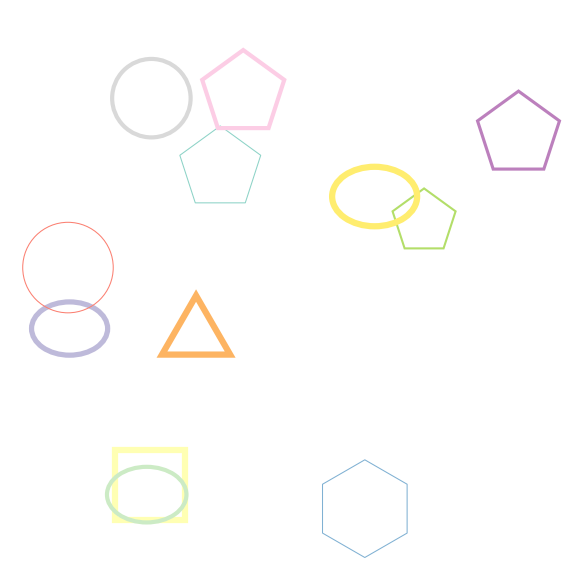[{"shape": "pentagon", "thickness": 0.5, "radius": 0.37, "center": [0.381, 0.707]}, {"shape": "square", "thickness": 3, "radius": 0.3, "center": [0.26, 0.16]}, {"shape": "oval", "thickness": 2.5, "radius": 0.33, "center": [0.121, 0.43]}, {"shape": "circle", "thickness": 0.5, "radius": 0.39, "center": [0.118, 0.536]}, {"shape": "hexagon", "thickness": 0.5, "radius": 0.42, "center": [0.632, 0.118]}, {"shape": "triangle", "thickness": 3, "radius": 0.34, "center": [0.34, 0.419]}, {"shape": "pentagon", "thickness": 1, "radius": 0.29, "center": [0.734, 0.615]}, {"shape": "pentagon", "thickness": 2, "radius": 0.37, "center": [0.421, 0.838]}, {"shape": "circle", "thickness": 2, "radius": 0.34, "center": [0.262, 0.829]}, {"shape": "pentagon", "thickness": 1.5, "radius": 0.37, "center": [0.898, 0.767]}, {"shape": "oval", "thickness": 2, "radius": 0.34, "center": [0.254, 0.143]}, {"shape": "oval", "thickness": 3, "radius": 0.37, "center": [0.649, 0.659]}]